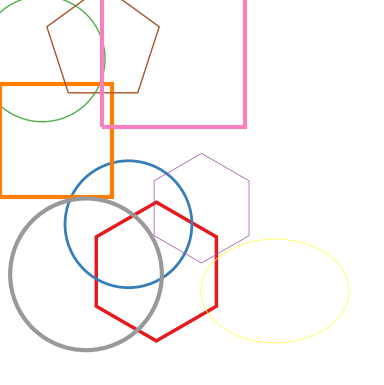[{"shape": "hexagon", "thickness": 2.5, "radius": 0.9, "center": [0.406, 0.295]}, {"shape": "circle", "thickness": 2, "radius": 0.82, "center": [0.334, 0.418]}, {"shape": "circle", "thickness": 1, "radius": 0.82, "center": [0.11, 0.847]}, {"shape": "hexagon", "thickness": 0.5, "radius": 0.71, "center": [0.524, 0.459]}, {"shape": "square", "thickness": 3, "radius": 0.73, "center": [0.145, 0.635]}, {"shape": "oval", "thickness": 0.5, "radius": 0.96, "center": [0.714, 0.244]}, {"shape": "pentagon", "thickness": 1, "radius": 0.77, "center": [0.268, 0.883]}, {"shape": "square", "thickness": 3, "radius": 0.93, "center": [0.45, 0.855]}, {"shape": "circle", "thickness": 3, "radius": 0.99, "center": [0.223, 0.287]}]